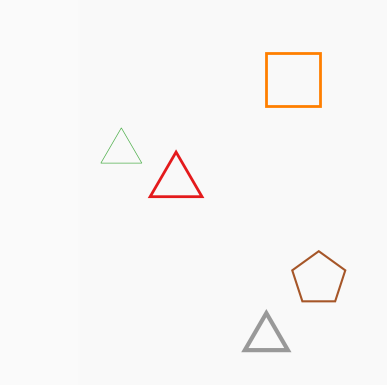[{"shape": "triangle", "thickness": 2, "radius": 0.39, "center": [0.454, 0.528]}, {"shape": "triangle", "thickness": 0.5, "radius": 0.31, "center": [0.313, 0.607]}, {"shape": "square", "thickness": 2, "radius": 0.35, "center": [0.756, 0.793]}, {"shape": "pentagon", "thickness": 1.5, "radius": 0.36, "center": [0.823, 0.276]}, {"shape": "triangle", "thickness": 3, "radius": 0.32, "center": [0.687, 0.123]}]